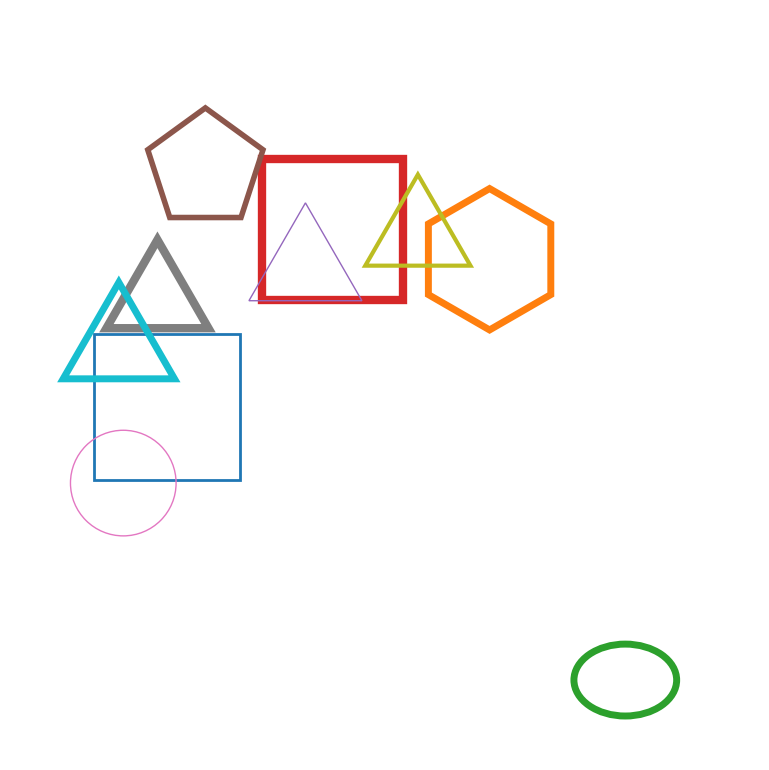[{"shape": "square", "thickness": 1, "radius": 0.47, "center": [0.217, 0.471]}, {"shape": "hexagon", "thickness": 2.5, "radius": 0.46, "center": [0.636, 0.663]}, {"shape": "oval", "thickness": 2.5, "radius": 0.33, "center": [0.812, 0.117]}, {"shape": "square", "thickness": 3, "radius": 0.46, "center": [0.432, 0.702]}, {"shape": "triangle", "thickness": 0.5, "radius": 0.42, "center": [0.397, 0.652]}, {"shape": "pentagon", "thickness": 2, "radius": 0.39, "center": [0.267, 0.781]}, {"shape": "circle", "thickness": 0.5, "radius": 0.34, "center": [0.16, 0.373]}, {"shape": "triangle", "thickness": 3, "radius": 0.38, "center": [0.204, 0.612]}, {"shape": "triangle", "thickness": 1.5, "radius": 0.39, "center": [0.543, 0.694]}, {"shape": "triangle", "thickness": 2.5, "radius": 0.42, "center": [0.154, 0.55]}]